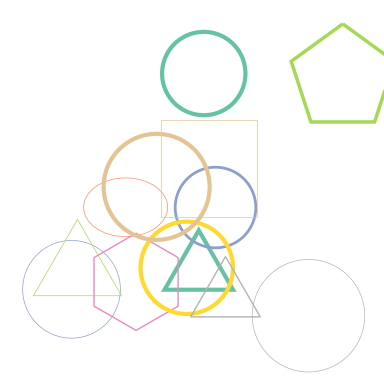[{"shape": "triangle", "thickness": 3, "radius": 0.51, "center": [0.516, 0.299]}, {"shape": "circle", "thickness": 3, "radius": 0.54, "center": [0.529, 0.809]}, {"shape": "oval", "thickness": 0.5, "radius": 0.55, "center": [0.326, 0.462]}, {"shape": "circle", "thickness": 2, "radius": 0.52, "center": [0.56, 0.461]}, {"shape": "circle", "thickness": 0.5, "radius": 0.63, "center": [0.186, 0.249]}, {"shape": "hexagon", "thickness": 1, "radius": 0.63, "center": [0.353, 0.268]}, {"shape": "triangle", "thickness": 0.5, "radius": 0.66, "center": [0.201, 0.298]}, {"shape": "pentagon", "thickness": 2.5, "radius": 0.7, "center": [0.89, 0.797]}, {"shape": "circle", "thickness": 3, "radius": 0.6, "center": [0.485, 0.304]}, {"shape": "square", "thickness": 0.5, "radius": 0.63, "center": [0.543, 0.563]}, {"shape": "circle", "thickness": 3, "radius": 0.69, "center": [0.407, 0.515]}, {"shape": "triangle", "thickness": 1, "radius": 0.52, "center": [0.586, 0.229]}, {"shape": "circle", "thickness": 0.5, "radius": 0.73, "center": [0.801, 0.18]}]